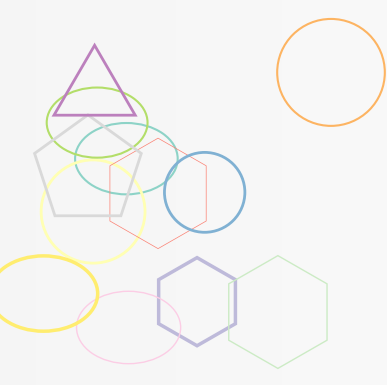[{"shape": "oval", "thickness": 1.5, "radius": 0.66, "center": [0.326, 0.588]}, {"shape": "circle", "thickness": 2, "radius": 0.67, "center": [0.24, 0.451]}, {"shape": "hexagon", "thickness": 2.5, "radius": 0.57, "center": [0.508, 0.216]}, {"shape": "hexagon", "thickness": 0.5, "radius": 0.72, "center": [0.408, 0.498]}, {"shape": "circle", "thickness": 2, "radius": 0.52, "center": [0.528, 0.5]}, {"shape": "circle", "thickness": 1.5, "radius": 0.69, "center": [0.854, 0.812]}, {"shape": "oval", "thickness": 1.5, "radius": 0.65, "center": [0.251, 0.682]}, {"shape": "oval", "thickness": 1, "radius": 0.67, "center": [0.332, 0.149]}, {"shape": "pentagon", "thickness": 2, "radius": 0.72, "center": [0.227, 0.557]}, {"shape": "triangle", "thickness": 2, "radius": 0.61, "center": [0.244, 0.761]}, {"shape": "hexagon", "thickness": 1, "radius": 0.73, "center": [0.717, 0.19]}, {"shape": "oval", "thickness": 2.5, "radius": 0.7, "center": [0.112, 0.238]}]